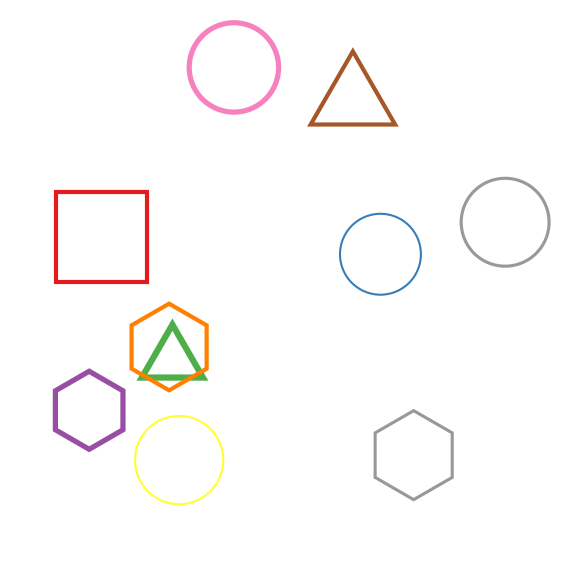[{"shape": "square", "thickness": 2, "radius": 0.39, "center": [0.176, 0.588]}, {"shape": "circle", "thickness": 1, "radius": 0.35, "center": [0.659, 0.559]}, {"shape": "triangle", "thickness": 3, "radius": 0.31, "center": [0.299, 0.376]}, {"shape": "hexagon", "thickness": 2.5, "radius": 0.34, "center": [0.154, 0.289]}, {"shape": "hexagon", "thickness": 2, "radius": 0.38, "center": [0.293, 0.398]}, {"shape": "circle", "thickness": 1, "radius": 0.38, "center": [0.31, 0.202]}, {"shape": "triangle", "thickness": 2, "radius": 0.42, "center": [0.611, 0.826]}, {"shape": "circle", "thickness": 2.5, "radius": 0.39, "center": [0.405, 0.882]}, {"shape": "hexagon", "thickness": 1.5, "radius": 0.39, "center": [0.716, 0.211]}, {"shape": "circle", "thickness": 1.5, "radius": 0.38, "center": [0.875, 0.614]}]